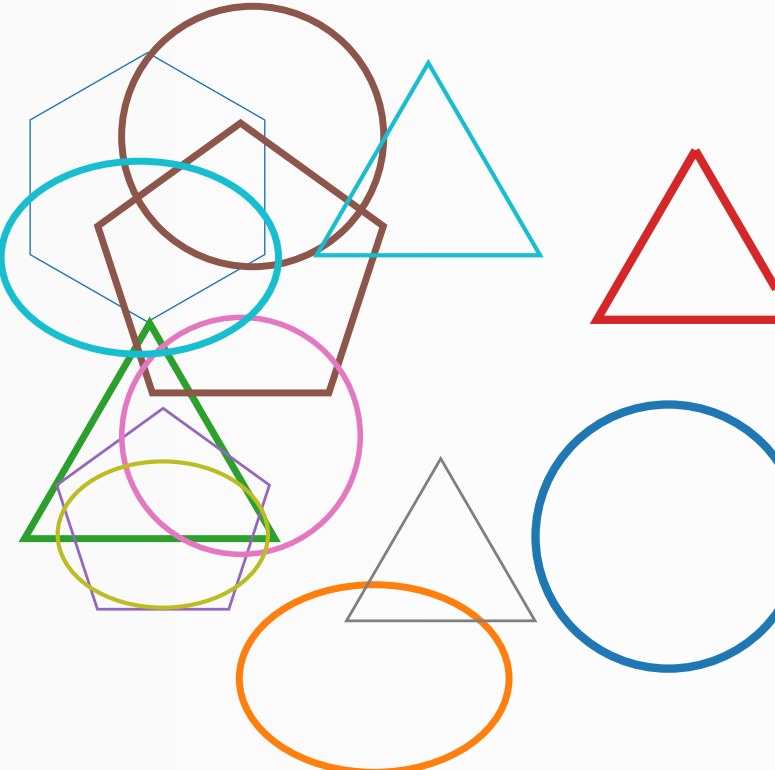[{"shape": "circle", "thickness": 3, "radius": 0.86, "center": [0.863, 0.303]}, {"shape": "hexagon", "thickness": 0.5, "radius": 0.87, "center": [0.19, 0.757]}, {"shape": "oval", "thickness": 2.5, "radius": 0.87, "center": [0.483, 0.119]}, {"shape": "triangle", "thickness": 2.5, "radius": 0.93, "center": [0.193, 0.394]}, {"shape": "triangle", "thickness": 3, "radius": 0.73, "center": [0.897, 0.658]}, {"shape": "pentagon", "thickness": 1, "radius": 0.72, "center": [0.21, 0.325]}, {"shape": "pentagon", "thickness": 2.5, "radius": 0.97, "center": [0.31, 0.646]}, {"shape": "circle", "thickness": 2.5, "radius": 0.85, "center": [0.326, 0.823]}, {"shape": "circle", "thickness": 2, "radius": 0.77, "center": [0.311, 0.434]}, {"shape": "triangle", "thickness": 1, "radius": 0.7, "center": [0.569, 0.264]}, {"shape": "oval", "thickness": 1.5, "radius": 0.68, "center": [0.21, 0.306]}, {"shape": "oval", "thickness": 2.5, "radius": 0.9, "center": [0.18, 0.665]}, {"shape": "triangle", "thickness": 1.5, "radius": 0.83, "center": [0.553, 0.752]}]